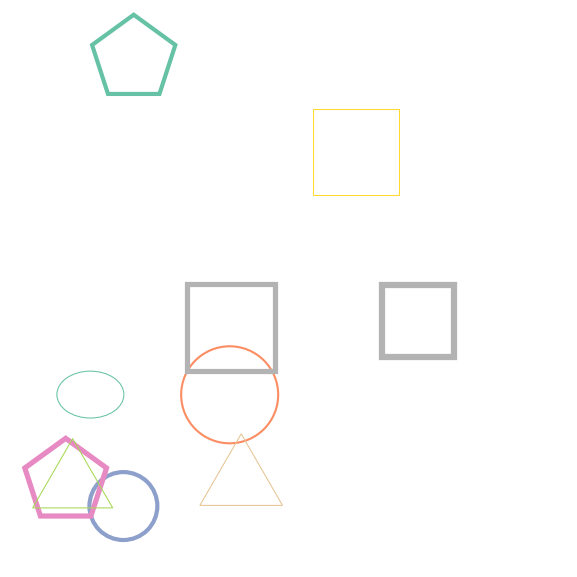[{"shape": "pentagon", "thickness": 2, "radius": 0.38, "center": [0.232, 0.898]}, {"shape": "oval", "thickness": 0.5, "radius": 0.29, "center": [0.157, 0.316]}, {"shape": "circle", "thickness": 1, "radius": 0.42, "center": [0.398, 0.316]}, {"shape": "circle", "thickness": 2, "radius": 0.29, "center": [0.214, 0.123]}, {"shape": "pentagon", "thickness": 2.5, "radius": 0.37, "center": [0.114, 0.166]}, {"shape": "triangle", "thickness": 0.5, "radius": 0.4, "center": [0.126, 0.16]}, {"shape": "square", "thickness": 0.5, "radius": 0.37, "center": [0.616, 0.736]}, {"shape": "triangle", "thickness": 0.5, "radius": 0.41, "center": [0.418, 0.165]}, {"shape": "square", "thickness": 2.5, "radius": 0.38, "center": [0.4, 0.432]}, {"shape": "square", "thickness": 3, "radius": 0.31, "center": [0.724, 0.443]}]